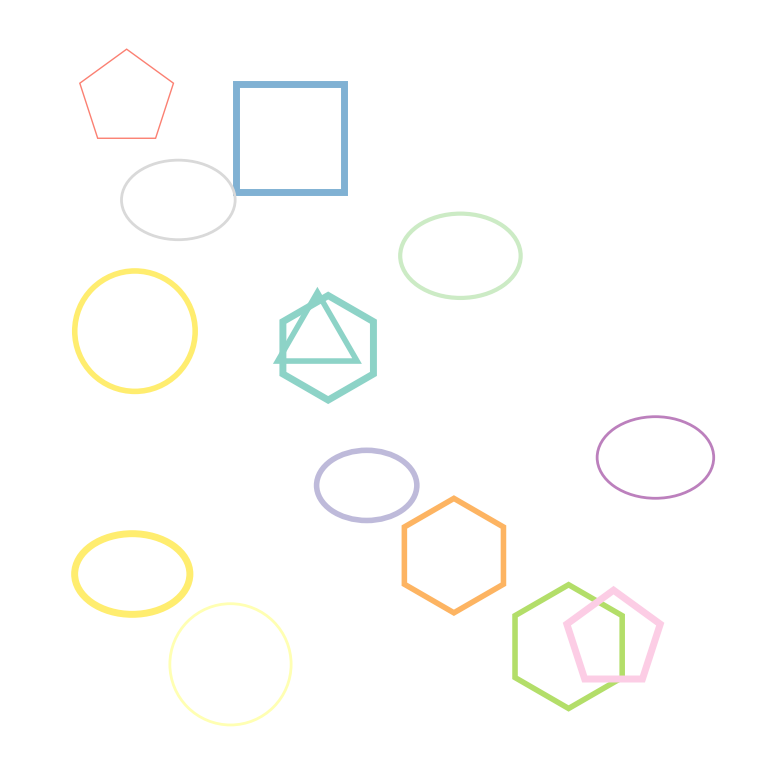[{"shape": "triangle", "thickness": 2, "radius": 0.3, "center": [0.412, 0.561]}, {"shape": "hexagon", "thickness": 2.5, "radius": 0.34, "center": [0.426, 0.548]}, {"shape": "circle", "thickness": 1, "radius": 0.39, "center": [0.299, 0.137]}, {"shape": "oval", "thickness": 2, "radius": 0.33, "center": [0.476, 0.37]}, {"shape": "pentagon", "thickness": 0.5, "radius": 0.32, "center": [0.164, 0.872]}, {"shape": "square", "thickness": 2.5, "radius": 0.35, "center": [0.377, 0.82]}, {"shape": "hexagon", "thickness": 2, "radius": 0.37, "center": [0.589, 0.278]}, {"shape": "hexagon", "thickness": 2, "radius": 0.4, "center": [0.738, 0.16]}, {"shape": "pentagon", "thickness": 2.5, "radius": 0.32, "center": [0.797, 0.17]}, {"shape": "oval", "thickness": 1, "radius": 0.37, "center": [0.232, 0.74]}, {"shape": "oval", "thickness": 1, "radius": 0.38, "center": [0.851, 0.406]}, {"shape": "oval", "thickness": 1.5, "radius": 0.39, "center": [0.598, 0.668]}, {"shape": "circle", "thickness": 2, "radius": 0.39, "center": [0.175, 0.57]}, {"shape": "oval", "thickness": 2.5, "radius": 0.37, "center": [0.172, 0.255]}]